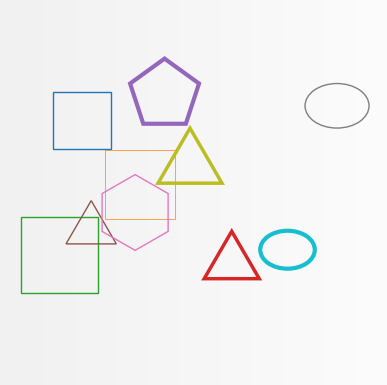[{"shape": "square", "thickness": 1, "radius": 0.37, "center": [0.212, 0.687]}, {"shape": "square", "thickness": 0.5, "radius": 0.45, "center": [0.361, 0.521]}, {"shape": "square", "thickness": 1, "radius": 0.5, "center": [0.154, 0.337]}, {"shape": "triangle", "thickness": 2.5, "radius": 0.41, "center": [0.598, 0.317]}, {"shape": "pentagon", "thickness": 3, "radius": 0.47, "center": [0.425, 0.754]}, {"shape": "triangle", "thickness": 1, "radius": 0.37, "center": [0.235, 0.404]}, {"shape": "hexagon", "thickness": 1, "radius": 0.49, "center": [0.349, 0.448]}, {"shape": "oval", "thickness": 1, "radius": 0.41, "center": [0.87, 0.725]}, {"shape": "triangle", "thickness": 2.5, "radius": 0.48, "center": [0.49, 0.572]}, {"shape": "oval", "thickness": 3, "radius": 0.35, "center": [0.742, 0.351]}]